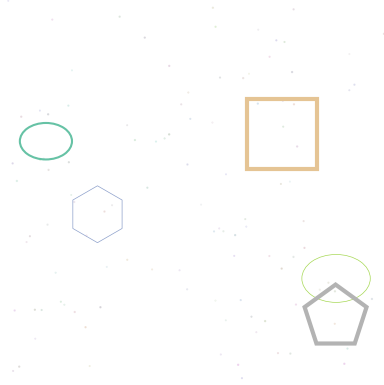[{"shape": "oval", "thickness": 1.5, "radius": 0.34, "center": [0.119, 0.633]}, {"shape": "hexagon", "thickness": 0.5, "radius": 0.37, "center": [0.253, 0.444]}, {"shape": "oval", "thickness": 0.5, "radius": 0.44, "center": [0.873, 0.277]}, {"shape": "square", "thickness": 3, "radius": 0.45, "center": [0.732, 0.652]}, {"shape": "pentagon", "thickness": 3, "radius": 0.42, "center": [0.872, 0.176]}]